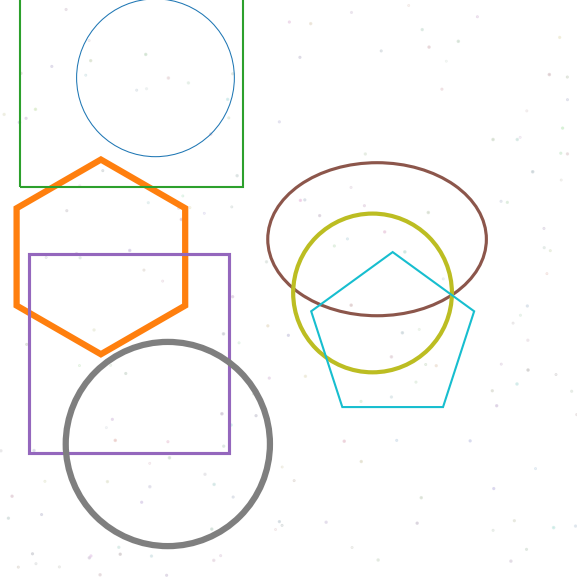[{"shape": "circle", "thickness": 0.5, "radius": 0.68, "center": [0.269, 0.864]}, {"shape": "hexagon", "thickness": 3, "radius": 0.84, "center": [0.175, 0.554]}, {"shape": "square", "thickness": 1, "radius": 0.96, "center": [0.227, 0.868]}, {"shape": "square", "thickness": 1.5, "radius": 0.86, "center": [0.223, 0.387]}, {"shape": "oval", "thickness": 1.5, "radius": 0.95, "center": [0.653, 0.585]}, {"shape": "circle", "thickness": 3, "radius": 0.88, "center": [0.291, 0.23]}, {"shape": "circle", "thickness": 2, "radius": 0.69, "center": [0.645, 0.492]}, {"shape": "pentagon", "thickness": 1, "radius": 0.74, "center": [0.68, 0.414]}]